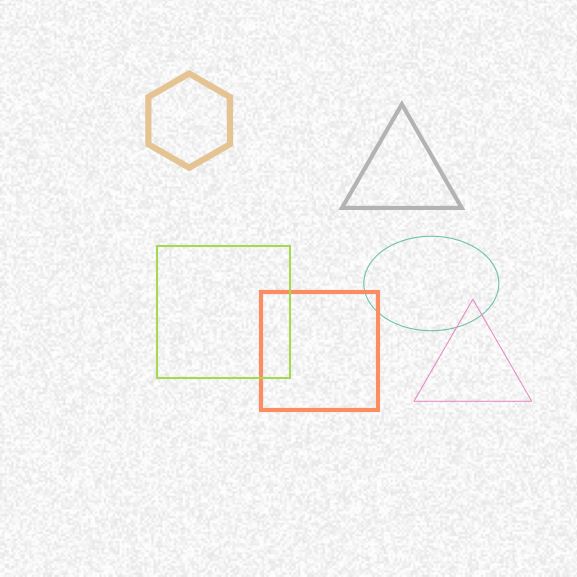[{"shape": "oval", "thickness": 0.5, "radius": 0.58, "center": [0.747, 0.508]}, {"shape": "square", "thickness": 2, "radius": 0.51, "center": [0.553, 0.391]}, {"shape": "triangle", "thickness": 0.5, "radius": 0.59, "center": [0.819, 0.363]}, {"shape": "square", "thickness": 1, "radius": 0.57, "center": [0.387, 0.458]}, {"shape": "hexagon", "thickness": 3, "radius": 0.41, "center": [0.328, 0.79]}, {"shape": "triangle", "thickness": 2, "radius": 0.6, "center": [0.696, 0.699]}]